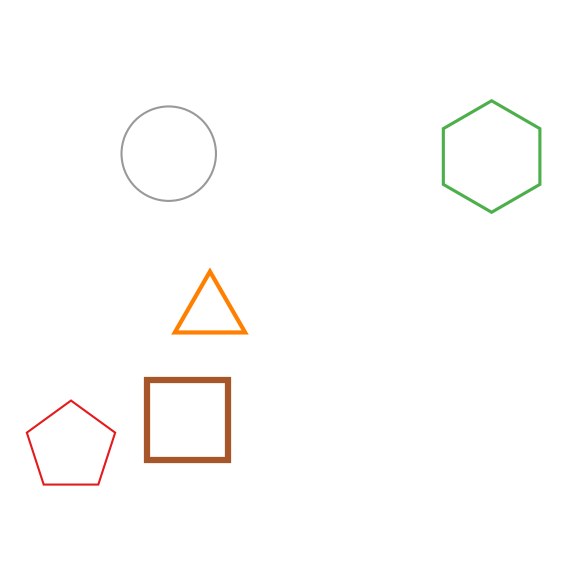[{"shape": "pentagon", "thickness": 1, "radius": 0.4, "center": [0.123, 0.225]}, {"shape": "hexagon", "thickness": 1.5, "radius": 0.48, "center": [0.851, 0.728]}, {"shape": "triangle", "thickness": 2, "radius": 0.35, "center": [0.364, 0.459]}, {"shape": "square", "thickness": 3, "radius": 0.35, "center": [0.324, 0.272]}, {"shape": "circle", "thickness": 1, "radius": 0.41, "center": [0.292, 0.733]}]